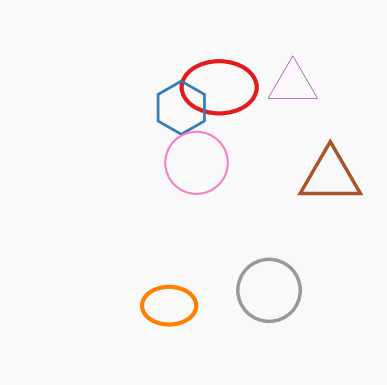[{"shape": "oval", "thickness": 3, "radius": 0.48, "center": [0.566, 0.773]}, {"shape": "hexagon", "thickness": 2, "radius": 0.35, "center": [0.468, 0.72]}, {"shape": "triangle", "thickness": 0.5, "radius": 0.37, "center": [0.756, 0.781]}, {"shape": "oval", "thickness": 3, "radius": 0.35, "center": [0.436, 0.206]}, {"shape": "triangle", "thickness": 2.5, "radius": 0.45, "center": [0.852, 0.542]}, {"shape": "circle", "thickness": 1.5, "radius": 0.4, "center": [0.507, 0.577]}, {"shape": "circle", "thickness": 2.5, "radius": 0.4, "center": [0.694, 0.246]}]